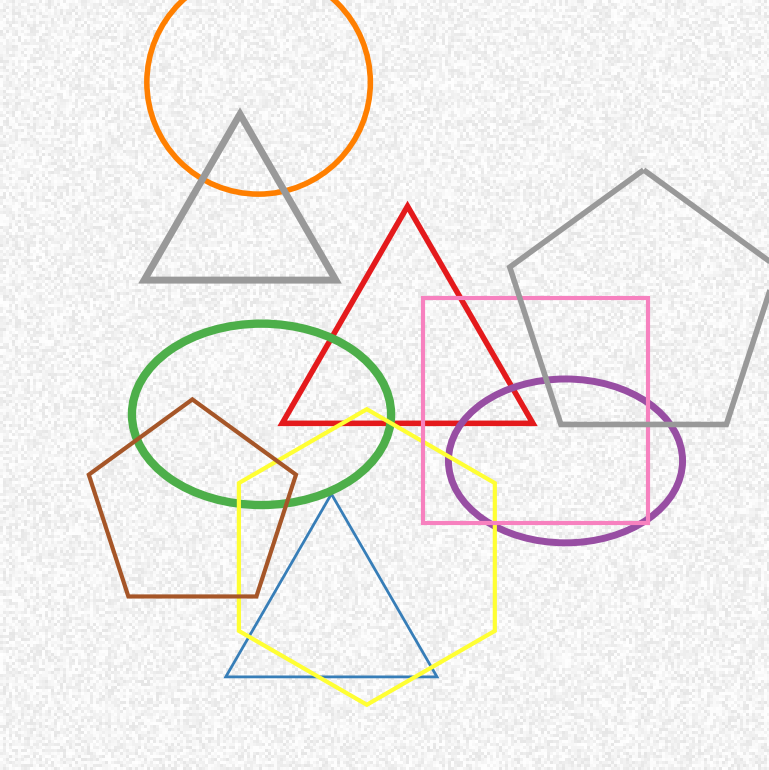[{"shape": "triangle", "thickness": 2, "radius": 0.94, "center": [0.529, 0.544]}, {"shape": "triangle", "thickness": 1, "radius": 0.79, "center": [0.43, 0.2]}, {"shape": "oval", "thickness": 3, "radius": 0.84, "center": [0.34, 0.462]}, {"shape": "oval", "thickness": 2.5, "radius": 0.76, "center": [0.734, 0.401]}, {"shape": "circle", "thickness": 2, "radius": 0.73, "center": [0.336, 0.893]}, {"shape": "hexagon", "thickness": 1.5, "radius": 0.96, "center": [0.476, 0.277]}, {"shape": "pentagon", "thickness": 1.5, "radius": 0.71, "center": [0.25, 0.34]}, {"shape": "square", "thickness": 1.5, "radius": 0.73, "center": [0.695, 0.467]}, {"shape": "triangle", "thickness": 2.5, "radius": 0.72, "center": [0.312, 0.708]}, {"shape": "pentagon", "thickness": 2, "radius": 0.91, "center": [0.836, 0.597]}]